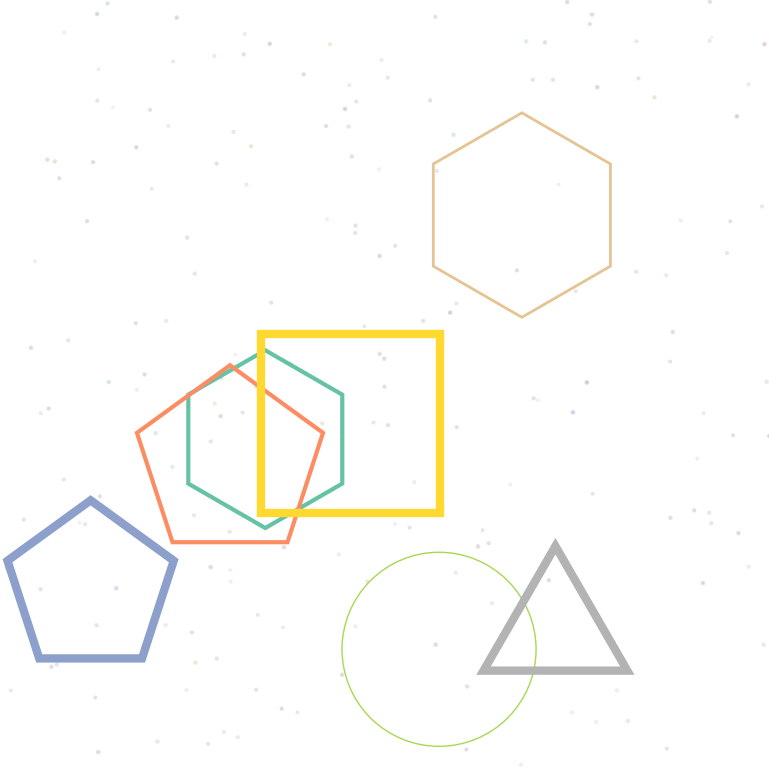[{"shape": "hexagon", "thickness": 1.5, "radius": 0.58, "center": [0.345, 0.43]}, {"shape": "pentagon", "thickness": 1.5, "radius": 0.64, "center": [0.299, 0.399]}, {"shape": "pentagon", "thickness": 3, "radius": 0.57, "center": [0.118, 0.237]}, {"shape": "circle", "thickness": 0.5, "radius": 0.63, "center": [0.57, 0.157]}, {"shape": "square", "thickness": 3, "radius": 0.58, "center": [0.455, 0.45]}, {"shape": "hexagon", "thickness": 1, "radius": 0.66, "center": [0.678, 0.721]}, {"shape": "triangle", "thickness": 3, "radius": 0.54, "center": [0.721, 0.183]}]